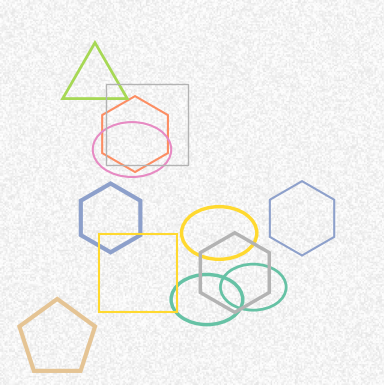[{"shape": "oval", "thickness": 2, "radius": 0.43, "center": [0.658, 0.254]}, {"shape": "oval", "thickness": 2.5, "radius": 0.47, "center": [0.537, 0.222]}, {"shape": "hexagon", "thickness": 1.5, "radius": 0.49, "center": [0.351, 0.652]}, {"shape": "hexagon", "thickness": 3, "radius": 0.45, "center": [0.287, 0.434]}, {"shape": "hexagon", "thickness": 1.5, "radius": 0.48, "center": [0.784, 0.433]}, {"shape": "oval", "thickness": 1.5, "radius": 0.51, "center": [0.343, 0.612]}, {"shape": "triangle", "thickness": 2, "radius": 0.48, "center": [0.247, 0.792]}, {"shape": "square", "thickness": 1.5, "radius": 0.51, "center": [0.359, 0.291]}, {"shape": "oval", "thickness": 2.5, "radius": 0.49, "center": [0.569, 0.395]}, {"shape": "pentagon", "thickness": 3, "radius": 0.52, "center": [0.149, 0.12]}, {"shape": "hexagon", "thickness": 2.5, "radius": 0.52, "center": [0.61, 0.292]}, {"shape": "square", "thickness": 1, "radius": 0.53, "center": [0.382, 0.677]}]